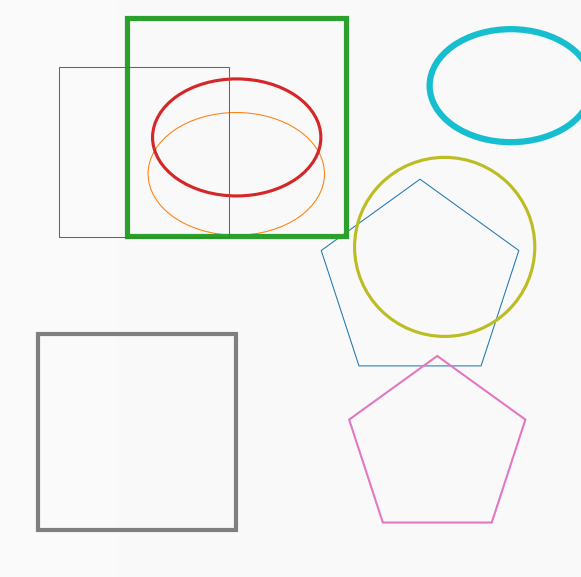[{"shape": "pentagon", "thickness": 0.5, "radius": 0.89, "center": [0.723, 0.51]}, {"shape": "oval", "thickness": 0.5, "radius": 0.76, "center": [0.407, 0.698]}, {"shape": "square", "thickness": 2.5, "radius": 0.94, "center": [0.407, 0.779]}, {"shape": "oval", "thickness": 1.5, "radius": 0.72, "center": [0.407, 0.761]}, {"shape": "square", "thickness": 0.5, "radius": 0.73, "center": [0.248, 0.736]}, {"shape": "pentagon", "thickness": 1, "radius": 0.8, "center": [0.752, 0.223]}, {"shape": "square", "thickness": 2, "radius": 0.85, "center": [0.236, 0.251]}, {"shape": "circle", "thickness": 1.5, "radius": 0.78, "center": [0.765, 0.572]}, {"shape": "oval", "thickness": 3, "radius": 0.7, "center": [0.879, 0.851]}]